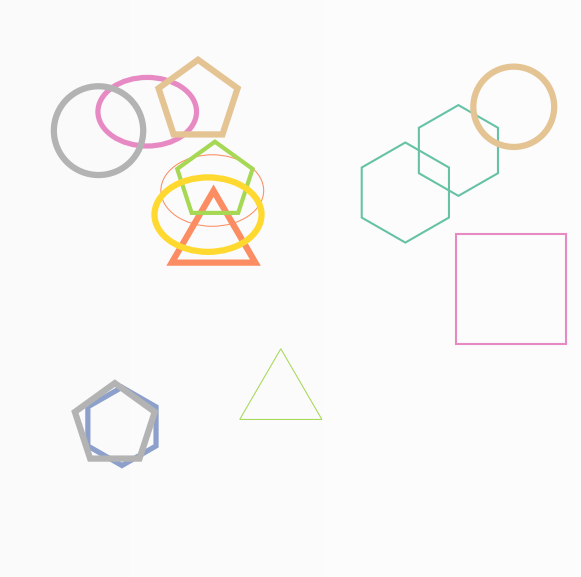[{"shape": "hexagon", "thickness": 1, "radius": 0.43, "center": [0.697, 0.666]}, {"shape": "hexagon", "thickness": 1, "radius": 0.39, "center": [0.789, 0.739]}, {"shape": "triangle", "thickness": 3, "radius": 0.42, "center": [0.367, 0.586]}, {"shape": "oval", "thickness": 0.5, "radius": 0.44, "center": [0.365, 0.669]}, {"shape": "hexagon", "thickness": 2.5, "radius": 0.34, "center": [0.21, 0.261]}, {"shape": "oval", "thickness": 2.5, "radius": 0.42, "center": [0.253, 0.806]}, {"shape": "square", "thickness": 1, "radius": 0.48, "center": [0.879, 0.499]}, {"shape": "triangle", "thickness": 0.5, "radius": 0.41, "center": [0.483, 0.314]}, {"shape": "pentagon", "thickness": 2, "radius": 0.34, "center": [0.37, 0.686]}, {"shape": "oval", "thickness": 3, "radius": 0.46, "center": [0.358, 0.627]}, {"shape": "circle", "thickness": 3, "radius": 0.35, "center": [0.884, 0.814]}, {"shape": "pentagon", "thickness": 3, "radius": 0.36, "center": [0.341, 0.824]}, {"shape": "pentagon", "thickness": 3, "radius": 0.36, "center": [0.198, 0.263]}, {"shape": "circle", "thickness": 3, "radius": 0.38, "center": [0.17, 0.773]}]